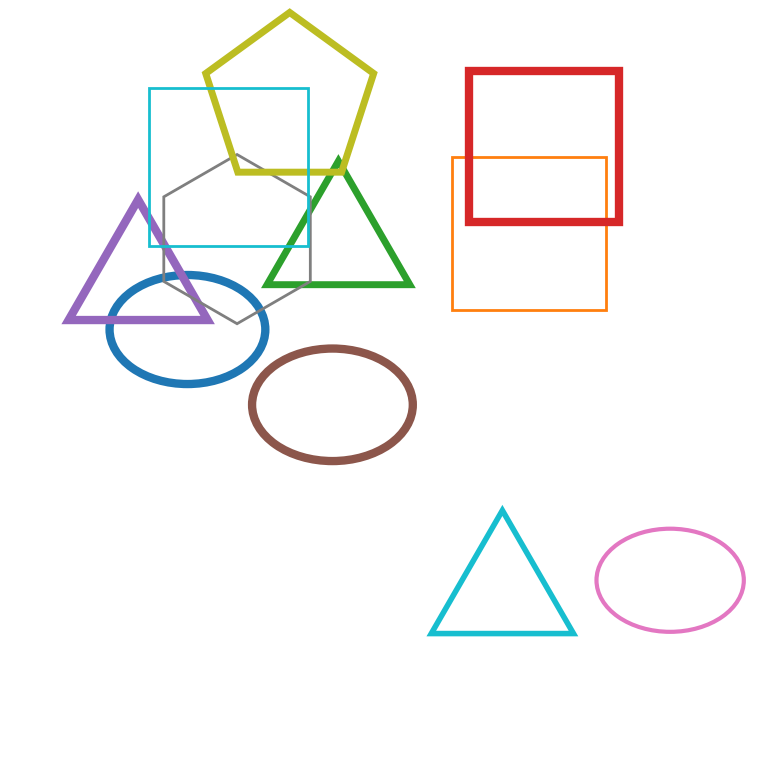[{"shape": "oval", "thickness": 3, "radius": 0.51, "center": [0.243, 0.572]}, {"shape": "square", "thickness": 1, "radius": 0.5, "center": [0.687, 0.697]}, {"shape": "triangle", "thickness": 2.5, "radius": 0.54, "center": [0.439, 0.684]}, {"shape": "square", "thickness": 3, "radius": 0.49, "center": [0.706, 0.81]}, {"shape": "triangle", "thickness": 3, "radius": 0.52, "center": [0.179, 0.636]}, {"shape": "oval", "thickness": 3, "radius": 0.52, "center": [0.432, 0.474]}, {"shape": "oval", "thickness": 1.5, "radius": 0.48, "center": [0.87, 0.246]}, {"shape": "hexagon", "thickness": 1, "radius": 0.55, "center": [0.308, 0.689]}, {"shape": "pentagon", "thickness": 2.5, "radius": 0.57, "center": [0.376, 0.869]}, {"shape": "triangle", "thickness": 2, "radius": 0.53, "center": [0.652, 0.23]}, {"shape": "square", "thickness": 1, "radius": 0.51, "center": [0.297, 0.784]}]